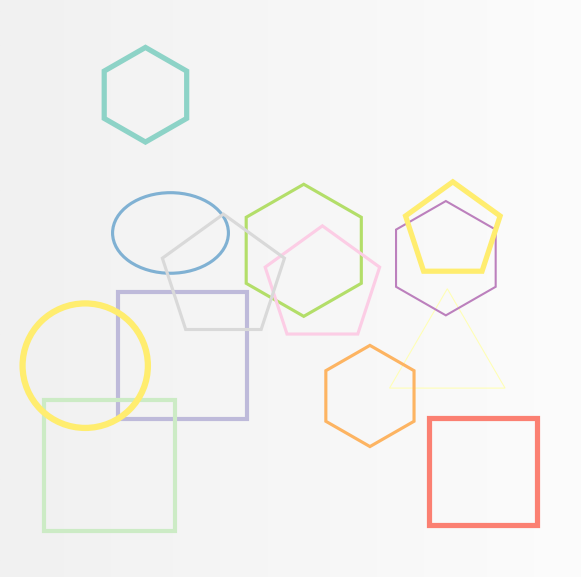[{"shape": "hexagon", "thickness": 2.5, "radius": 0.41, "center": [0.25, 0.835]}, {"shape": "triangle", "thickness": 0.5, "radius": 0.57, "center": [0.77, 0.384]}, {"shape": "square", "thickness": 2, "radius": 0.55, "center": [0.314, 0.384]}, {"shape": "square", "thickness": 2.5, "radius": 0.46, "center": [0.831, 0.182]}, {"shape": "oval", "thickness": 1.5, "radius": 0.5, "center": [0.293, 0.596]}, {"shape": "hexagon", "thickness": 1.5, "radius": 0.44, "center": [0.636, 0.313]}, {"shape": "hexagon", "thickness": 1.5, "radius": 0.57, "center": [0.523, 0.566]}, {"shape": "pentagon", "thickness": 1.5, "radius": 0.52, "center": [0.555, 0.505]}, {"shape": "pentagon", "thickness": 1.5, "radius": 0.55, "center": [0.384, 0.518]}, {"shape": "hexagon", "thickness": 1, "radius": 0.49, "center": [0.767, 0.552]}, {"shape": "square", "thickness": 2, "radius": 0.57, "center": [0.189, 0.193]}, {"shape": "circle", "thickness": 3, "radius": 0.54, "center": [0.147, 0.366]}, {"shape": "pentagon", "thickness": 2.5, "radius": 0.43, "center": [0.779, 0.599]}]